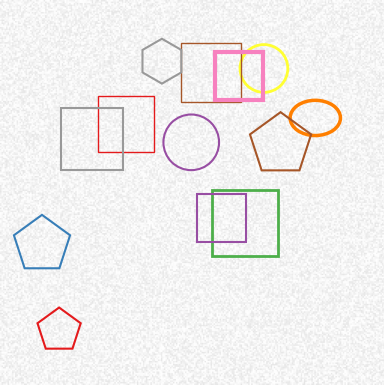[{"shape": "square", "thickness": 1, "radius": 0.37, "center": [0.327, 0.679]}, {"shape": "pentagon", "thickness": 1.5, "radius": 0.3, "center": [0.154, 0.142]}, {"shape": "pentagon", "thickness": 1.5, "radius": 0.38, "center": [0.109, 0.365]}, {"shape": "square", "thickness": 2, "radius": 0.43, "center": [0.637, 0.42]}, {"shape": "circle", "thickness": 1.5, "radius": 0.36, "center": [0.497, 0.63]}, {"shape": "square", "thickness": 1.5, "radius": 0.32, "center": [0.575, 0.434]}, {"shape": "oval", "thickness": 2.5, "radius": 0.33, "center": [0.819, 0.694]}, {"shape": "circle", "thickness": 2, "radius": 0.31, "center": [0.686, 0.822]}, {"shape": "pentagon", "thickness": 1.5, "radius": 0.42, "center": [0.729, 0.625]}, {"shape": "square", "thickness": 1, "radius": 0.39, "center": [0.548, 0.812]}, {"shape": "square", "thickness": 3, "radius": 0.31, "center": [0.621, 0.803]}, {"shape": "hexagon", "thickness": 1.5, "radius": 0.29, "center": [0.421, 0.841]}, {"shape": "square", "thickness": 1.5, "radius": 0.4, "center": [0.24, 0.639]}]